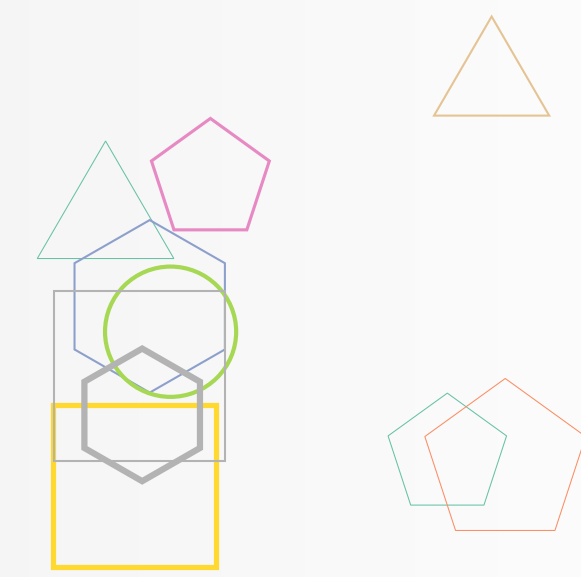[{"shape": "pentagon", "thickness": 0.5, "radius": 0.54, "center": [0.77, 0.211]}, {"shape": "triangle", "thickness": 0.5, "radius": 0.68, "center": [0.182, 0.619]}, {"shape": "pentagon", "thickness": 0.5, "radius": 0.73, "center": [0.869, 0.198]}, {"shape": "hexagon", "thickness": 1, "radius": 0.75, "center": [0.258, 0.469]}, {"shape": "pentagon", "thickness": 1.5, "radius": 0.53, "center": [0.362, 0.687]}, {"shape": "circle", "thickness": 2, "radius": 0.56, "center": [0.293, 0.425]}, {"shape": "square", "thickness": 2.5, "radius": 0.7, "center": [0.232, 0.158]}, {"shape": "triangle", "thickness": 1, "radius": 0.57, "center": [0.846, 0.856]}, {"shape": "square", "thickness": 1, "radius": 0.74, "center": [0.24, 0.348]}, {"shape": "hexagon", "thickness": 3, "radius": 0.57, "center": [0.245, 0.281]}]